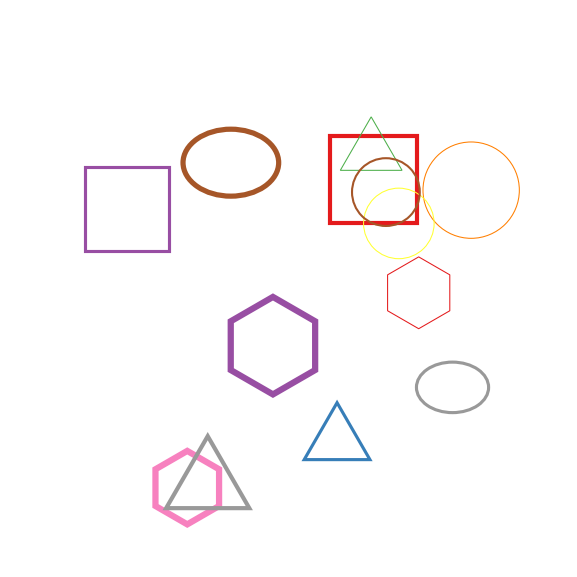[{"shape": "hexagon", "thickness": 0.5, "radius": 0.31, "center": [0.725, 0.492]}, {"shape": "square", "thickness": 2, "radius": 0.38, "center": [0.647, 0.689]}, {"shape": "triangle", "thickness": 1.5, "radius": 0.33, "center": [0.584, 0.236]}, {"shape": "triangle", "thickness": 0.5, "radius": 0.31, "center": [0.643, 0.735]}, {"shape": "hexagon", "thickness": 3, "radius": 0.42, "center": [0.473, 0.401]}, {"shape": "square", "thickness": 1.5, "radius": 0.36, "center": [0.22, 0.637]}, {"shape": "circle", "thickness": 0.5, "radius": 0.42, "center": [0.816, 0.67]}, {"shape": "circle", "thickness": 0.5, "radius": 0.31, "center": [0.691, 0.612]}, {"shape": "oval", "thickness": 2.5, "radius": 0.41, "center": [0.4, 0.717]}, {"shape": "circle", "thickness": 1, "radius": 0.29, "center": [0.668, 0.667]}, {"shape": "hexagon", "thickness": 3, "radius": 0.32, "center": [0.324, 0.155]}, {"shape": "oval", "thickness": 1.5, "radius": 0.31, "center": [0.784, 0.328]}, {"shape": "triangle", "thickness": 2, "radius": 0.42, "center": [0.36, 0.161]}]